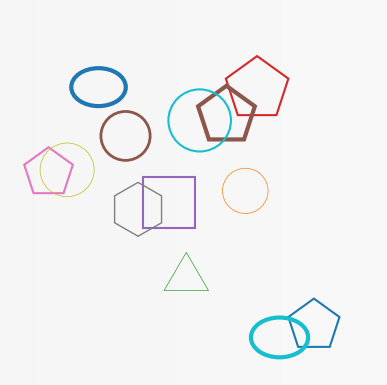[{"shape": "oval", "thickness": 3, "radius": 0.35, "center": [0.254, 0.774]}, {"shape": "pentagon", "thickness": 1.5, "radius": 0.35, "center": [0.81, 0.155]}, {"shape": "circle", "thickness": 0.5, "radius": 0.29, "center": [0.633, 0.504]}, {"shape": "triangle", "thickness": 0.5, "radius": 0.33, "center": [0.481, 0.278]}, {"shape": "pentagon", "thickness": 1.5, "radius": 0.42, "center": [0.664, 0.77]}, {"shape": "square", "thickness": 1.5, "radius": 0.34, "center": [0.437, 0.474]}, {"shape": "pentagon", "thickness": 3, "radius": 0.38, "center": [0.584, 0.7]}, {"shape": "circle", "thickness": 2, "radius": 0.32, "center": [0.324, 0.647]}, {"shape": "pentagon", "thickness": 1.5, "radius": 0.33, "center": [0.125, 0.552]}, {"shape": "hexagon", "thickness": 1, "radius": 0.35, "center": [0.356, 0.456]}, {"shape": "circle", "thickness": 0.5, "radius": 0.35, "center": [0.173, 0.559]}, {"shape": "oval", "thickness": 3, "radius": 0.37, "center": [0.721, 0.124]}, {"shape": "circle", "thickness": 1.5, "radius": 0.4, "center": [0.515, 0.687]}]